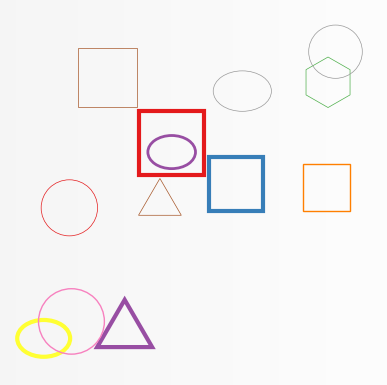[{"shape": "circle", "thickness": 0.5, "radius": 0.36, "center": [0.179, 0.46]}, {"shape": "square", "thickness": 3, "radius": 0.42, "center": [0.443, 0.629]}, {"shape": "square", "thickness": 3, "radius": 0.35, "center": [0.608, 0.523]}, {"shape": "hexagon", "thickness": 0.5, "radius": 0.33, "center": [0.847, 0.786]}, {"shape": "triangle", "thickness": 3, "radius": 0.41, "center": [0.322, 0.139]}, {"shape": "oval", "thickness": 2, "radius": 0.31, "center": [0.443, 0.605]}, {"shape": "square", "thickness": 1, "radius": 0.3, "center": [0.842, 0.512]}, {"shape": "oval", "thickness": 3, "radius": 0.34, "center": [0.113, 0.121]}, {"shape": "triangle", "thickness": 0.5, "radius": 0.32, "center": [0.413, 0.473]}, {"shape": "square", "thickness": 0.5, "radius": 0.38, "center": [0.277, 0.799]}, {"shape": "circle", "thickness": 1, "radius": 0.42, "center": [0.184, 0.165]}, {"shape": "oval", "thickness": 0.5, "radius": 0.38, "center": [0.625, 0.763]}, {"shape": "circle", "thickness": 0.5, "radius": 0.35, "center": [0.866, 0.866]}]